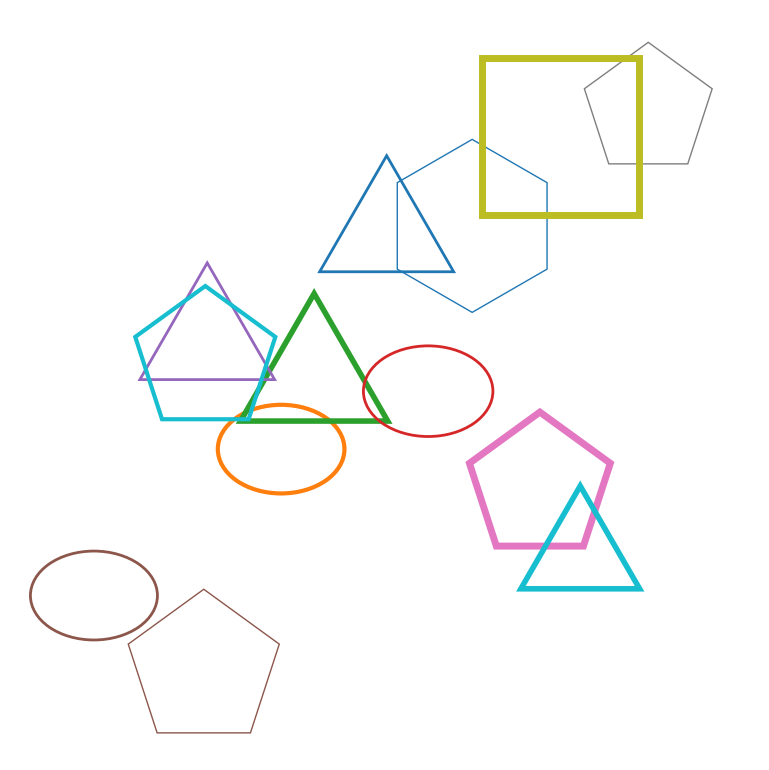[{"shape": "hexagon", "thickness": 0.5, "radius": 0.56, "center": [0.613, 0.707]}, {"shape": "triangle", "thickness": 1, "radius": 0.5, "center": [0.502, 0.697]}, {"shape": "oval", "thickness": 1.5, "radius": 0.41, "center": [0.365, 0.417]}, {"shape": "triangle", "thickness": 2, "radius": 0.55, "center": [0.408, 0.508]}, {"shape": "oval", "thickness": 1, "radius": 0.42, "center": [0.556, 0.492]}, {"shape": "triangle", "thickness": 1, "radius": 0.51, "center": [0.269, 0.558]}, {"shape": "oval", "thickness": 1, "radius": 0.41, "center": [0.122, 0.227]}, {"shape": "pentagon", "thickness": 0.5, "radius": 0.52, "center": [0.265, 0.132]}, {"shape": "pentagon", "thickness": 2.5, "radius": 0.48, "center": [0.701, 0.369]}, {"shape": "pentagon", "thickness": 0.5, "radius": 0.44, "center": [0.842, 0.858]}, {"shape": "square", "thickness": 2.5, "radius": 0.51, "center": [0.728, 0.823]}, {"shape": "pentagon", "thickness": 1.5, "radius": 0.48, "center": [0.267, 0.533]}, {"shape": "triangle", "thickness": 2, "radius": 0.45, "center": [0.754, 0.28]}]